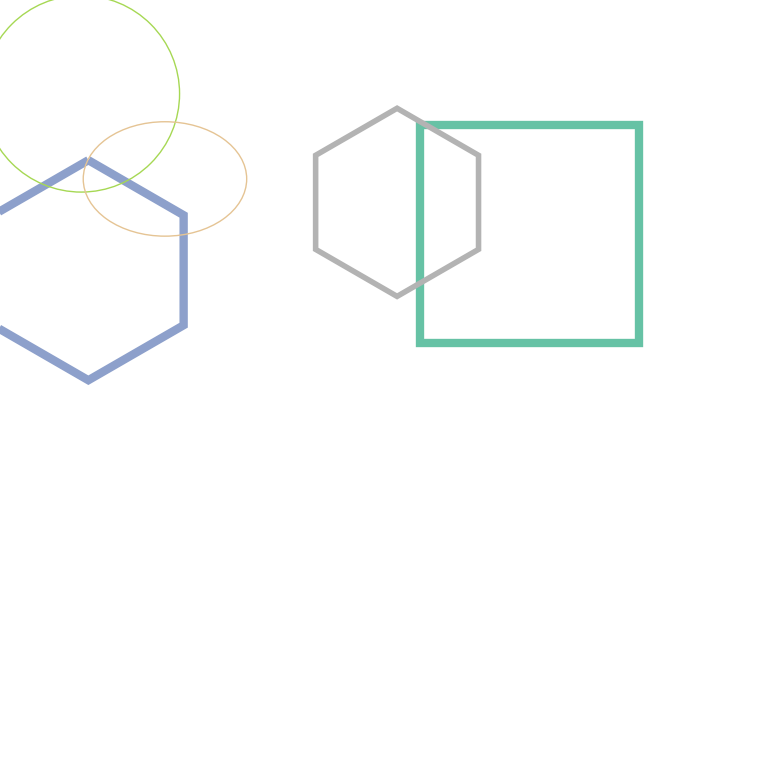[{"shape": "square", "thickness": 3, "radius": 0.71, "center": [0.688, 0.696]}, {"shape": "hexagon", "thickness": 3, "radius": 0.71, "center": [0.115, 0.649]}, {"shape": "circle", "thickness": 0.5, "radius": 0.64, "center": [0.106, 0.878]}, {"shape": "oval", "thickness": 0.5, "radius": 0.53, "center": [0.214, 0.768]}, {"shape": "hexagon", "thickness": 2, "radius": 0.61, "center": [0.516, 0.737]}]